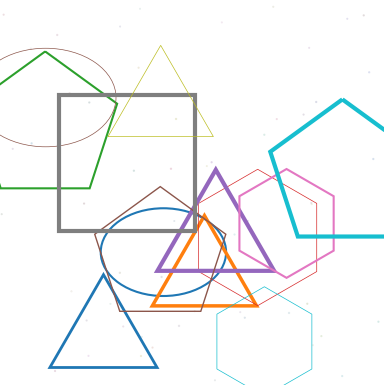[{"shape": "triangle", "thickness": 2, "radius": 0.8, "center": [0.269, 0.126]}, {"shape": "oval", "thickness": 1.5, "radius": 0.81, "center": [0.424, 0.345]}, {"shape": "triangle", "thickness": 2.5, "radius": 0.78, "center": [0.531, 0.284]}, {"shape": "pentagon", "thickness": 1.5, "radius": 0.98, "center": [0.117, 0.67]}, {"shape": "hexagon", "thickness": 0.5, "radius": 0.89, "center": [0.669, 0.383]}, {"shape": "triangle", "thickness": 3, "radius": 0.88, "center": [0.56, 0.384]}, {"shape": "pentagon", "thickness": 1, "radius": 0.89, "center": [0.416, 0.336]}, {"shape": "oval", "thickness": 0.5, "radius": 0.91, "center": [0.118, 0.747]}, {"shape": "hexagon", "thickness": 1.5, "radius": 0.71, "center": [0.744, 0.42]}, {"shape": "square", "thickness": 3, "radius": 0.88, "center": [0.33, 0.576]}, {"shape": "triangle", "thickness": 0.5, "radius": 0.79, "center": [0.417, 0.724]}, {"shape": "hexagon", "thickness": 0.5, "radius": 0.71, "center": [0.687, 0.113]}, {"shape": "pentagon", "thickness": 3, "radius": 0.98, "center": [0.889, 0.545]}]